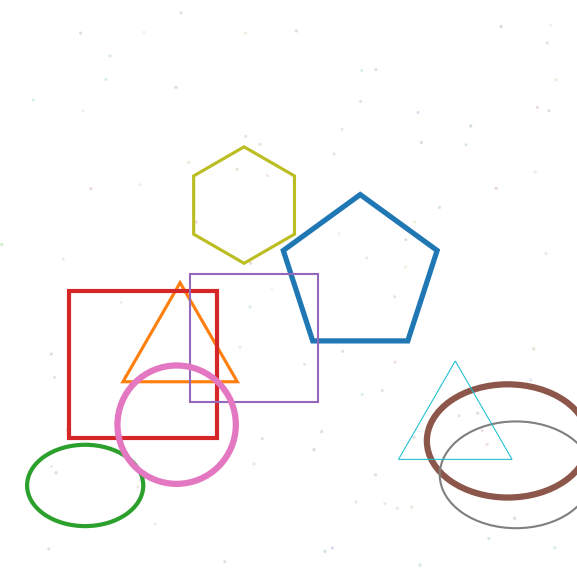[{"shape": "pentagon", "thickness": 2.5, "radius": 0.7, "center": [0.624, 0.522]}, {"shape": "triangle", "thickness": 1.5, "radius": 0.57, "center": [0.312, 0.395]}, {"shape": "oval", "thickness": 2, "radius": 0.5, "center": [0.147, 0.159]}, {"shape": "square", "thickness": 2, "radius": 0.64, "center": [0.248, 0.368]}, {"shape": "square", "thickness": 1, "radius": 0.55, "center": [0.439, 0.414]}, {"shape": "oval", "thickness": 3, "radius": 0.7, "center": [0.879, 0.236]}, {"shape": "circle", "thickness": 3, "radius": 0.51, "center": [0.306, 0.264]}, {"shape": "oval", "thickness": 1, "radius": 0.66, "center": [0.894, 0.177]}, {"shape": "hexagon", "thickness": 1.5, "radius": 0.5, "center": [0.423, 0.644]}, {"shape": "triangle", "thickness": 0.5, "radius": 0.57, "center": [0.788, 0.26]}]